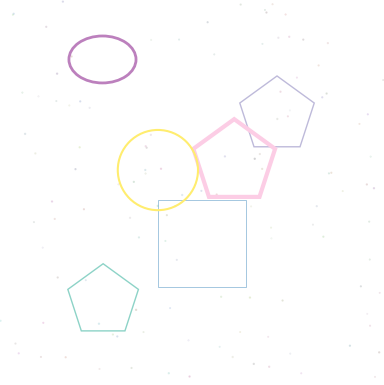[{"shape": "pentagon", "thickness": 1, "radius": 0.48, "center": [0.268, 0.219]}, {"shape": "pentagon", "thickness": 1, "radius": 0.51, "center": [0.72, 0.701]}, {"shape": "square", "thickness": 0.5, "radius": 0.57, "center": [0.525, 0.368]}, {"shape": "pentagon", "thickness": 3, "radius": 0.56, "center": [0.608, 0.579]}, {"shape": "oval", "thickness": 2, "radius": 0.44, "center": [0.266, 0.846]}, {"shape": "circle", "thickness": 1.5, "radius": 0.52, "center": [0.41, 0.558]}]